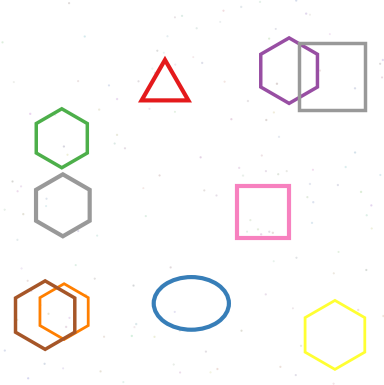[{"shape": "triangle", "thickness": 3, "radius": 0.35, "center": [0.429, 0.774]}, {"shape": "oval", "thickness": 3, "radius": 0.49, "center": [0.497, 0.212]}, {"shape": "hexagon", "thickness": 2.5, "radius": 0.38, "center": [0.16, 0.641]}, {"shape": "hexagon", "thickness": 2.5, "radius": 0.43, "center": [0.751, 0.817]}, {"shape": "hexagon", "thickness": 2, "radius": 0.36, "center": [0.166, 0.191]}, {"shape": "hexagon", "thickness": 2, "radius": 0.45, "center": [0.87, 0.13]}, {"shape": "hexagon", "thickness": 2.5, "radius": 0.44, "center": [0.117, 0.182]}, {"shape": "square", "thickness": 3, "radius": 0.34, "center": [0.683, 0.45]}, {"shape": "hexagon", "thickness": 3, "radius": 0.4, "center": [0.163, 0.467]}, {"shape": "square", "thickness": 2.5, "radius": 0.43, "center": [0.862, 0.802]}]